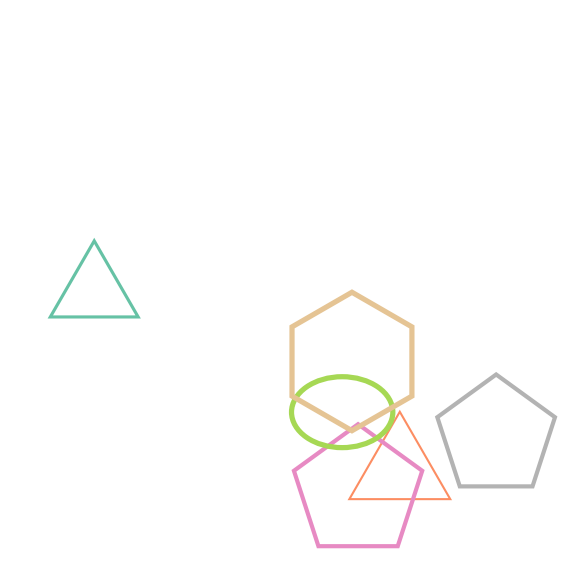[{"shape": "triangle", "thickness": 1.5, "radius": 0.44, "center": [0.163, 0.494]}, {"shape": "triangle", "thickness": 1, "radius": 0.5, "center": [0.692, 0.185]}, {"shape": "pentagon", "thickness": 2, "radius": 0.58, "center": [0.62, 0.148]}, {"shape": "oval", "thickness": 2.5, "radius": 0.44, "center": [0.593, 0.285]}, {"shape": "hexagon", "thickness": 2.5, "radius": 0.6, "center": [0.609, 0.373]}, {"shape": "pentagon", "thickness": 2, "radius": 0.54, "center": [0.859, 0.244]}]